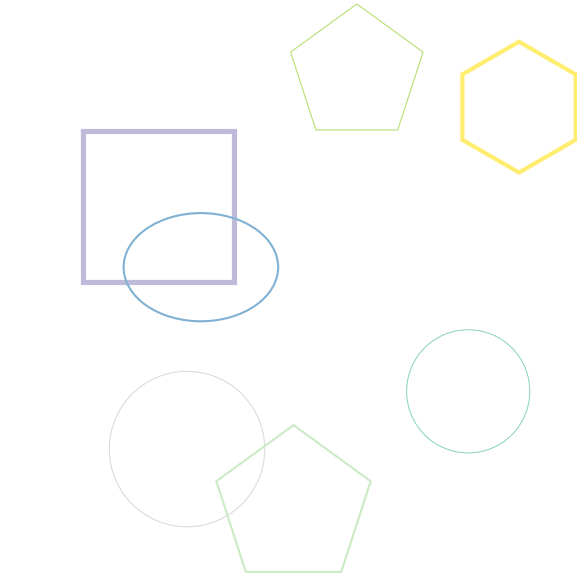[{"shape": "circle", "thickness": 0.5, "radius": 0.53, "center": [0.811, 0.322]}, {"shape": "square", "thickness": 2.5, "radius": 0.65, "center": [0.275, 0.642]}, {"shape": "oval", "thickness": 1, "radius": 0.67, "center": [0.348, 0.536]}, {"shape": "pentagon", "thickness": 0.5, "radius": 0.6, "center": [0.618, 0.872]}, {"shape": "circle", "thickness": 0.5, "radius": 0.67, "center": [0.324, 0.222]}, {"shape": "pentagon", "thickness": 1, "radius": 0.7, "center": [0.508, 0.122]}, {"shape": "hexagon", "thickness": 2, "radius": 0.57, "center": [0.899, 0.814]}]